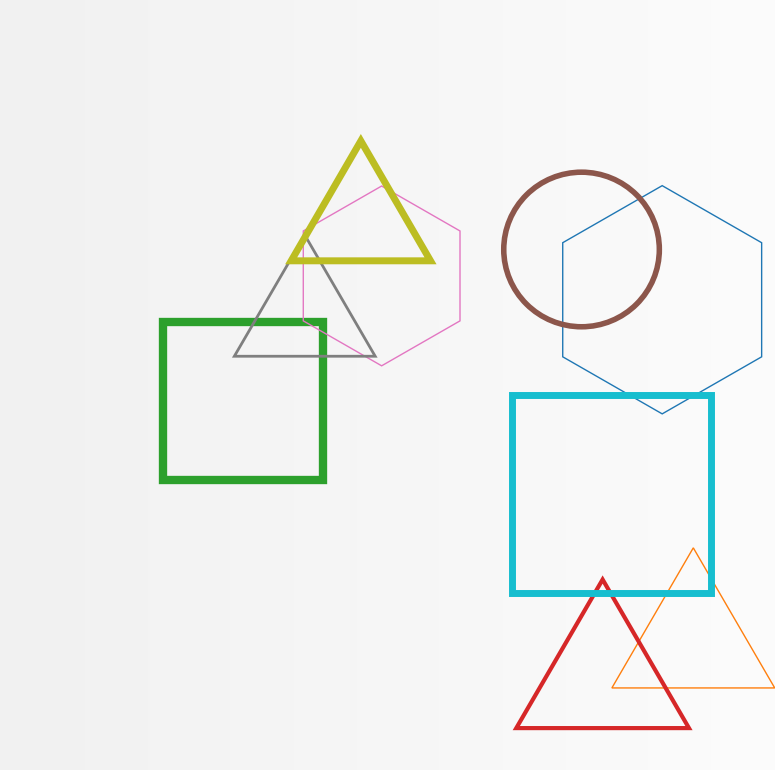[{"shape": "hexagon", "thickness": 0.5, "radius": 0.74, "center": [0.854, 0.611]}, {"shape": "triangle", "thickness": 0.5, "radius": 0.61, "center": [0.895, 0.167]}, {"shape": "square", "thickness": 3, "radius": 0.51, "center": [0.313, 0.479]}, {"shape": "triangle", "thickness": 1.5, "radius": 0.64, "center": [0.778, 0.119]}, {"shape": "circle", "thickness": 2, "radius": 0.5, "center": [0.75, 0.676]}, {"shape": "hexagon", "thickness": 0.5, "radius": 0.58, "center": [0.492, 0.642]}, {"shape": "triangle", "thickness": 1, "radius": 0.52, "center": [0.393, 0.59]}, {"shape": "triangle", "thickness": 2.5, "radius": 0.52, "center": [0.466, 0.713]}, {"shape": "square", "thickness": 2.5, "radius": 0.64, "center": [0.789, 0.358]}]